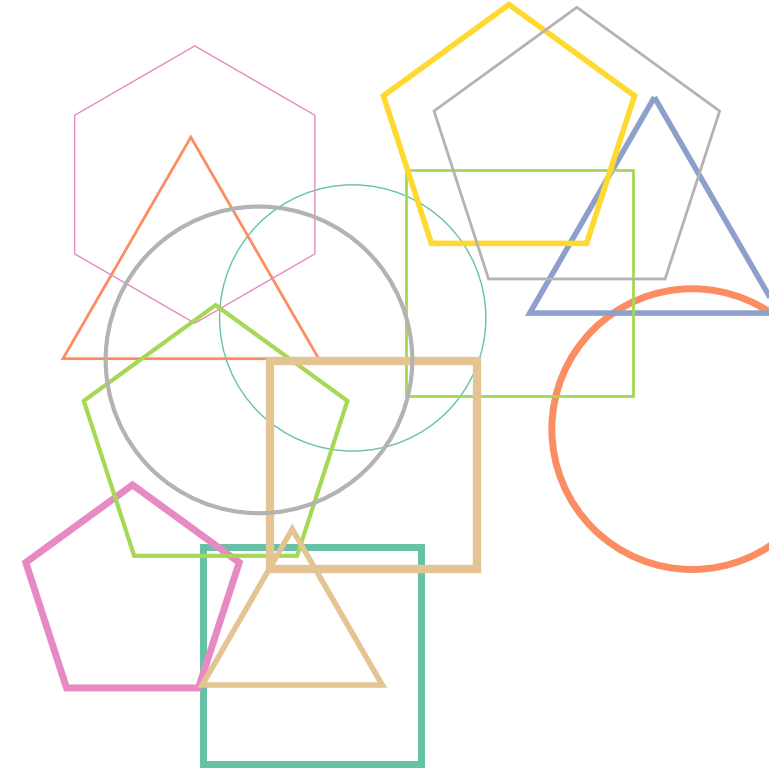[{"shape": "square", "thickness": 2.5, "radius": 0.71, "center": [0.405, 0.149]}, {"shape": "circle", "thickness": 0.5, "radius": 0.86, "center": [0.458, 0.587]}, {"shape": "circle", "thickness": 2.5, "radius": 0.91, "center": [0.899, 0.443]}, {"shape": "triangle", "thickness": 1, "radius": 0.96, "center": [0.248, 0.63]}, {"shape": "triangle", "thickness": 2, "radius": 0.93, "center": [0.85, 0.687]}, {"shape": "hexagon", "thickness": 0.5, "radius": 0.9, "center": [0.253, 0.76]}, {"shape": "pentagon", "thickness": 2.5, "radius": 0.73, "center": [0.172, 0.224]}, {"shape": "pentagon", "thickness": 1.5, "radius": 0.9, "center": [0.28, 0.424]}, {"shape": "square", "thickness": 1, "radius": 0.74, "center": [0.675, 0.632]}, {"shape": "pentagon", "thickness": 2, "radius": 0.86, "center": [0.661, 0.823]}, {"shape": "triangle", "thickness": 2, "radius": 0.67, "center": [0.38, 0.178]}, {"shape": "square", "thickness": 3, "radius": 0.67, "center": [0.485, 0.396]}, {"shape": "circle", "thickness": 1.5, "radius": 1.0, "center": [0.336, 0.533]}, {"shape": "pentagon", "thickness": 1, "radius": 0.98, "center": [0.749, 0.796]}]